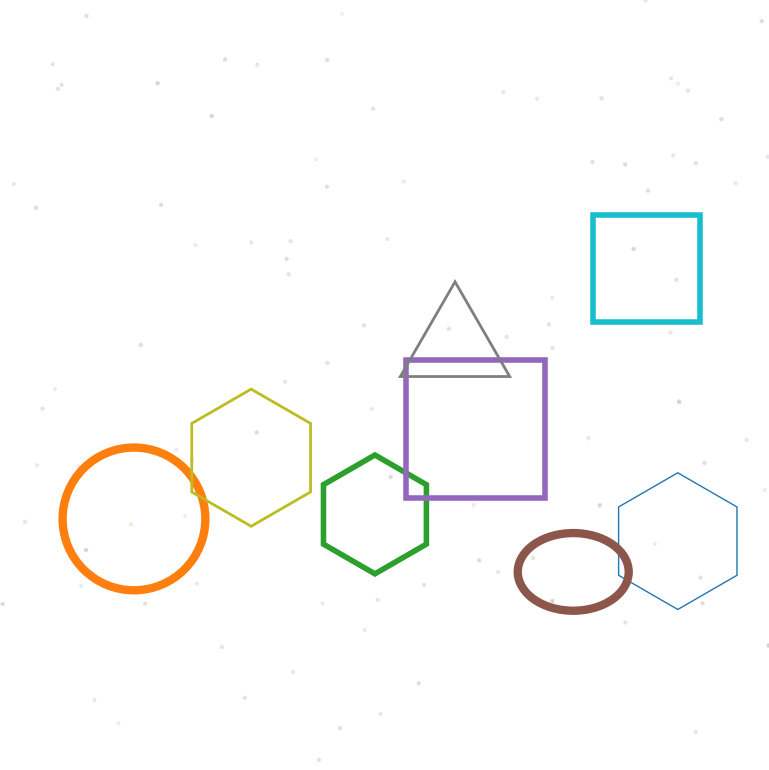[{"shape": "hexagon", "thickness": 0.5, "radius": 0.44, "center": [0.88, 0.297]}, {"shape": "circle", "thickness": 3, "radius": 0.46, "center": [0.174, 0.326]}, {"shape": "hexagon", "thickness": 2, "radius": 0.39, "center": [0.487, 0.332]}, {"shape": "square", "thickness": 2, "radius": 0.45, "center": [0.617, 0.443]}, {"shape": "oval", "thickness": 3, "radius": 0.36, "center": [0.744, 0.257]}, {"shape": "triangle", "thickness": 1, "radius": 0.41, "center": [0.591, 0.552]}, {"shape": "hexagon", "thickness": 1, "radius": 0.45, "center": [0.326, 0.406]}, {"shape": "square", "thickness": 2, "radius": 0.35, "center": [0.84, 0.651]}]